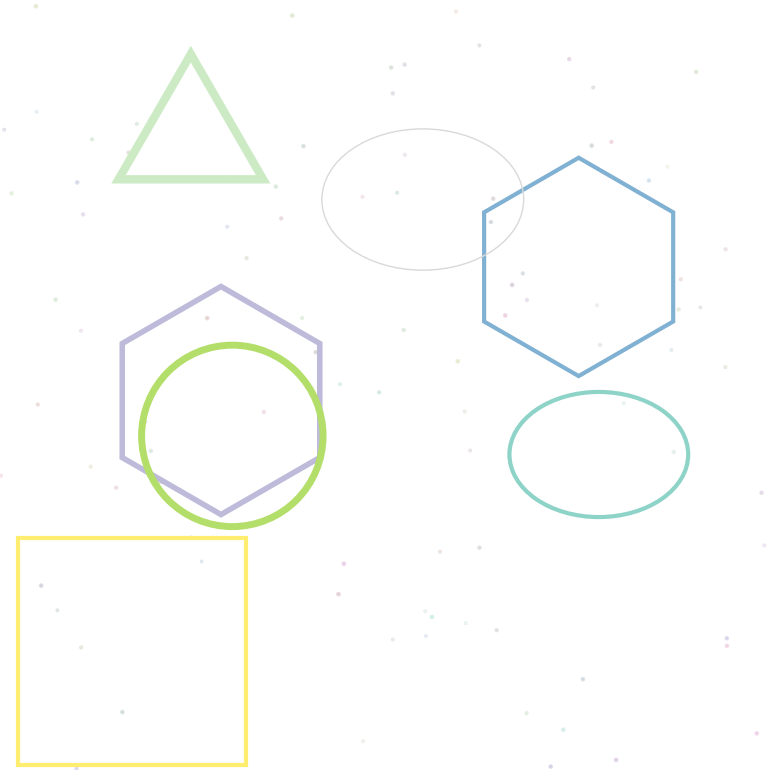[{"shape": "oval", "thickness": 1.5, "radius": 0.58, "center": [0.778, 0.41]}, {"shape": "hexagon", "thickness": 2, "radius": 0.74, "center": [0.287, 0.48]}, {"shape": "hexagon", "thickness": 1.5, "radius": 0.71, "center": [0.752, 0.653]}, {"shape": "circle", "thickness": 2.5, "radius": 0.59, "center": [0.302, 0.434]}, {"shape": "oval", "thickness": 0.5, "radius": 0.66, "center": [0.549, 0.741]}, {"shape": "triangle", "thickness": 3, "radius": 0.54, "center": [0.248, 0.821]}, {"shape": "square", "thickness": 1.5, "radius": 0.74, "center": [0.172, 0.154]}]